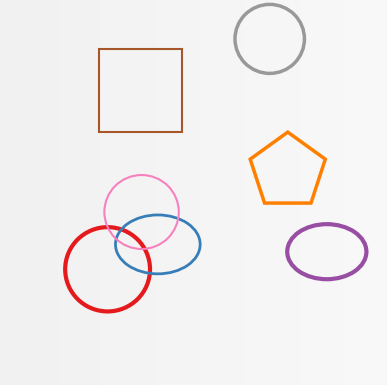[{"shape": "circle", "thickness": 3, "radius": 0.55, "center": [0.278, 0.301]}, {"shape": "oval", "thickness": 2, "radius": 0.55, "center": [0.407, 0.365]}, {"shape": "oval", "thickness": 3, "radius": 0.51, "center": [0.843, 0.346]}, {"shape": "pentagon", "thickness": 2.5, "radius": 0.51, "center": [0.743, 0.555]}, {"shape": "square", "thickness": 1.5, "radius": 0.54, "center": [0.363, 0.765]}, {"shape": "circle", "thickness": 1.5, "radius": 0.48, "center": [0.365, 0.449]}, {"shape": "circle", "thickness": 2.5, "radius": 0.45, "center": [0.696, 0.899]}]